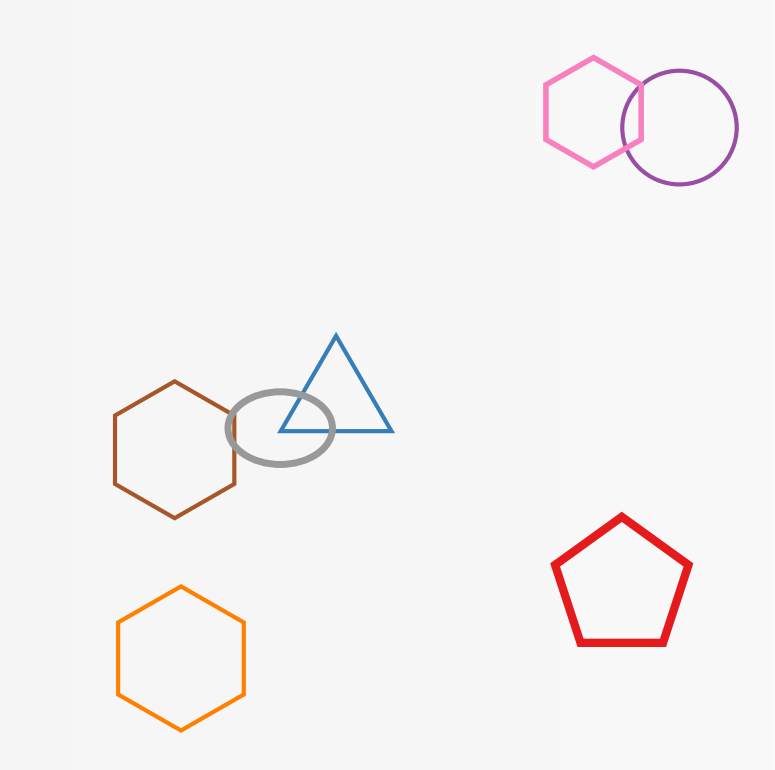[{"shape": "pentagon", "thickness": 3, "radius": 0.45, "center": [0.802, 0.238]}, {"shape": "triangle", "thickness": 1.5, "radius": 0.41, "center": [0.434, 0.481]}, {"shape": "circle", "thickness": 1.5, "radius": 0.37, "center": [0.877, 0.834]}, {"shape": "hexagon", "thickness": 1.5, "radius": 0.47, "center": [0.234, 0.145]}, {"shape": "hexagon", "thickness": 1.5, "radius": 0.44, "center": [0.225, 0.416]}, {"shape": "hexagon", "thickness": 2, "radius": 0.35, "center": [0.766, 0.854]}, {"shape": "oval", "thickness": 2.5, "radius": 0.34, "center": [0.362, 0.444]}]